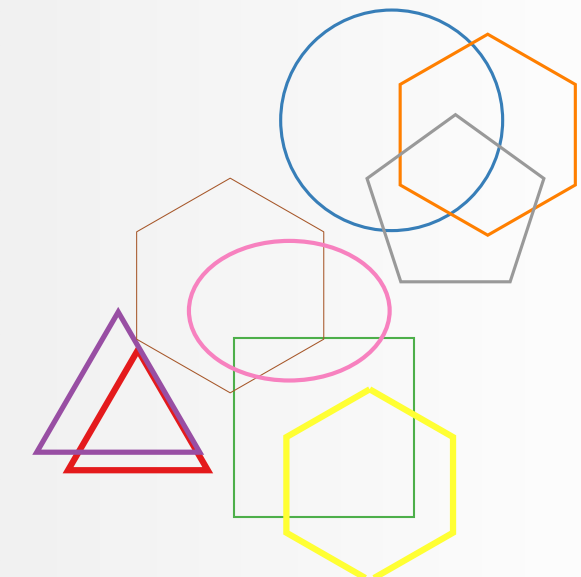[{"shape": "triangle", "thickness": 3, "radius": 0.69, "center": [0.237, 0.254]}, {"shape": "circle", "thickness": 1.5, "radius": 0.95, "center": [0.674, 0.791]}, {"shape": "square", "thickness": 1, "radius": 0.77, "center": [0.557, 0.259]}, {"shape": "triangle", "thickness": 2.5, "radius": 0.81, "center": [0.203, 0.297]}, {"shape": "hexagon", "thickness": 1.5, "radius": 0.87, "center": [0.839, 0.766]}, {"shape": "hexagon", "thickness": 3, "radius": 0.83, "center": [0.636, 0.159]}, {"shape": "hexagon", "thickness": 0.5, "radius": 0.93, "center": [0.396, 0.505]}, {"shape": "oval", "thickness": 2, "radius": 0.86, "center": [0.498, 0.461]}, {"shape": "pentagon", "thickness": 1.5, "radius": 0.8, "center": [0.784, 0.641]}]